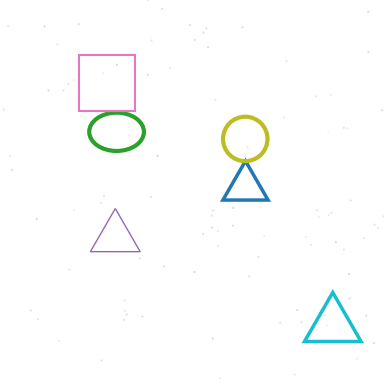[{"shape": "triangle", "thickness": 2.5, "radius": 0.34, "center": [0.638, 0.514]}, {"shape": "oval", "thickness": 3, "radius": 0.36, "center": [0.303, 0.658]}, {"shape": "triangle", "thickness": 1, "radius": 0.37, "center": [0.299, 0.384]}, {"shape": "square", "thickness": 1.5, "radius": 0.36, "center": [0.279, 0.784]}, {"shape": "circle", "thickness": 3, "radius": 0.29, "center": [0.637, 0.639]}, {"shape": "triangle", "thickness": 2.5, "radius": 0.42, "center": [0.864, 0.155]}]